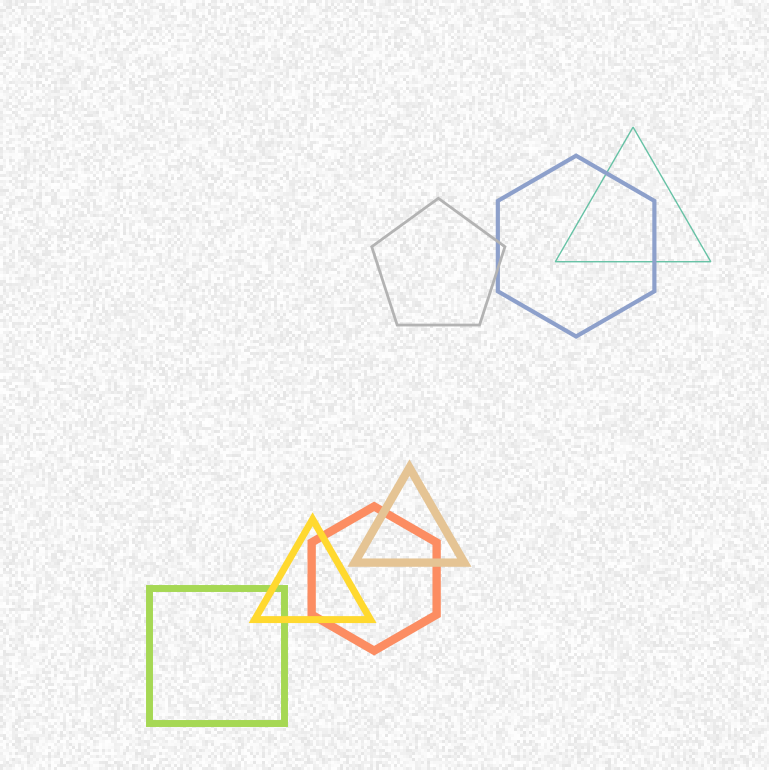[{"shape": "triangle", "thickness": 0.5, "radius": 0.58, "center": [0.822, 0.718]}, {"shape": "hexagon", "thickness": 3, "radius": 0.47, "center": [0.486, 0.249]}, {"shape": "hexagon", "thickness": 1.5, "radius": 0.59, "center": [0.748, 0.68]}, {"shape": "square", "thickness": 2.5, "radius": 0.44, "center": [0.281, 0.148]}, {"shape": "triangle", "thickness": 2.5, "radius": 0.43, "center": [0.406, 0.239]}, {"shape": "triangle", "thickness": 3, "radius": 0.41, "center": [0.532, 0.31]}, {"shape": "pentagon", "thickness": 1, "radius": 0.45, "center": [0.569, 0.651]}]